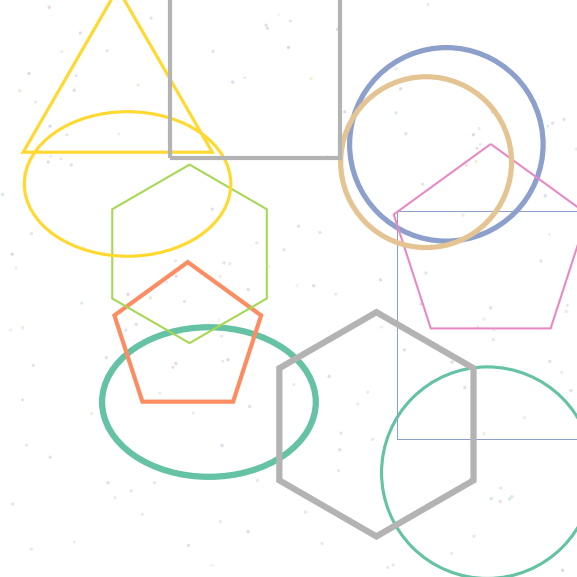[{"shape": "circle", "thickness": 1.5, "radius": 0.92, "center": [0.844, 0.181]}, {"shape": "oval", "thickness": 3, "radius": 0.93, "center": [0.362, 0.303]}, {"shape": "pentagon", "thickness": 2, "radius": 0.67, "center": [0.325, 0.412]}, {"shape": "square", "thickness": 0.5, "radius": 0.99, "center": [0.885, 0.436]}, {"shape": "circle", "thickness": 2.5, "radius": 0.84, "center": [0.773, 0.749]}, {"shape": "pentagon", "thickness": 1, "radius": 0.88, "center": [0.85, 0.573]}, {"shape": "hexagon", "thickness": 1, "radius": 0.77, "center": [0.328, 0.56]}, {"shape": "oval", "thickness": 1.5, "radius": 0.89, "center": [0.221, 0.681]}, {"shape": "triangle", "thickness": 1.5, "radius": 0.95, "center": [0.204, 0.83]}, {"shape": "circle", "thickness": 2.5, "radius": 0.74, "center": [0.738, 0.718]}, {"shape": "hexagon", "thickness": 3, "radius": 0.97, "center": [0.652, 0.264]}, {"shape": "square", "thickness": 2, "radius": 0.74, "center": [0.441, 0.874]}]